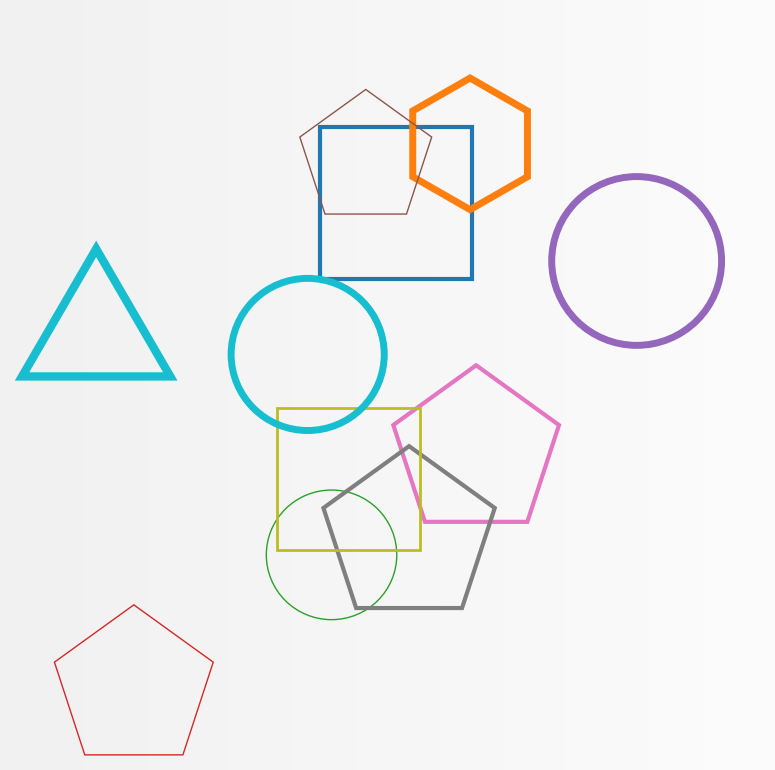[{"shape": "square", "thickness": 1.5, "radius": 0.49, "center": [0.511, 0.736]}, {"shape": "hexagon", "thickness": 2.5, "radius": 0.43, "center": [0.607, 0.813]}, {"shape": "circle", "thickness": 0.5, "radius": 0.42, "center": [0.428, 0.279]}, {"shape": "pentagon", "thickness": 0.5, "radius": 0.54, "center": [0.173, 0.107]}, {"shape": "circle", "thickness": 2.5, "radius": 0.55, "center": [0.821, 0.661]}, {"shape": "pentagon", "thickness": 0.5, "radius": 0.45, "center": [0.472, 0.794]}, {"shape": "pentagon", "thickness": 1.5, "radius": 0.56, "center": [0.614, 0.413]}, {"shape": "pentagon", "thickness": 1.5, "radius": 0.58, "center": [0.528, 0.304]}, {"shape": "square", "thickness": 1, "radius": 0.46, "center": [0.449, 0.378]}, {"shape": "triangle", "thickness": 3, "radius": 0.55, "center": [0.124, 0.566]}, {"shape": "circle", "thickness": 2.5, "radius": 0.49, "center": [0.397, 0.54]}]